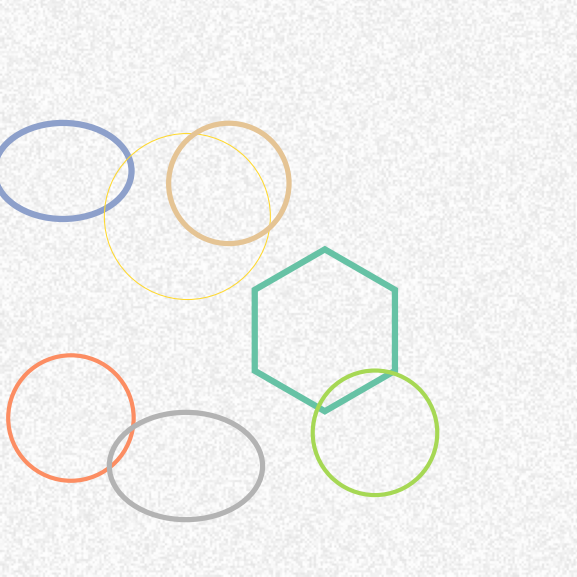[{"shape": "hexagon", "thickness": 3, "radius": 0.7, "center": [0.563, 0.427]}, {"shape": "circle", "thickness": 2, "radius": 0.54, "center": [0.123, 0.275]}, {"shape": "oval", "thickness": 3, "radius": 0.59, "center": [0.109, 0.703]}, {"shape": "circle", "thickness": 2, "radius": 0.54, "center": [0.649, 0.25]}, {"shape": "circle", "thickness": 0.5, "radius": 0.72, "center": [0.324, 0.624]}, {"shape": "circle", "thickness": 2.5, "radius": 0.52, "center": [0.396, 0.682]}, {"shape": "oval", "thickness": 2.5, "radius": 0.66, "center": [0.322, 0.192]}]